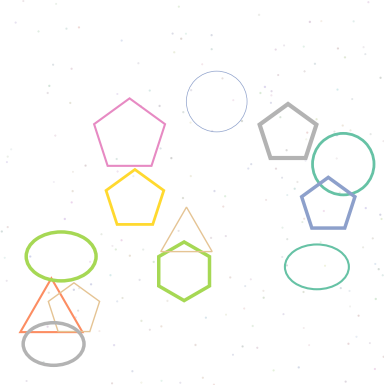[{"shape": "oval", "thickness": 1.5, "radius": 0.42, "center": [0.823, 0.307]}, {"shape": "circle", "thickness": 2, "radius": 0.4, "center": [0.892, 0.574]}, {"shape": "triangle", "thickness": 1.5, "radius": 0.47, "center": [0.133, 0.184]}, {"shape": "pentagon", "thickness": 2.5, "radius": 0.36, "center": [0.853, 0.466]}, {"shape": "circle", "thickness": 0.5, "radius": 0.39, "center": [0.563, 0.736]}, {"shape": "pentagon", "thickness": 1.5, "radius": 0.48, "center": [0.337, 0.648]}, {"shape": "oval", "thickness": 2.5, "radius": 0.45, "center": [0.159, 0.334]}, {"shape": "hexagon", "thickness": 2.5, "radius": 0.38, "center": [0.478, 0.295]}, {"shape": "pentagon", "thickness": 2, "radius": 0.39, "center": [0.35, 0.481]}, {"shape": "triangle", "thickness": 1, "radius": 0.39, "center": [0.484, 0.385]}, {"shape": "pentagon", "thickness": 1, "radius": 0.35, "center": [0.192, 0.195]}, {"shape": "oval", "thickness": 2.5, "radius": 0.4, "center": [0.139, 0.106]}, {"shape": "pentagon", "thickness": 3, "radius": 0.39, "center": [0.748, 0.652]}]